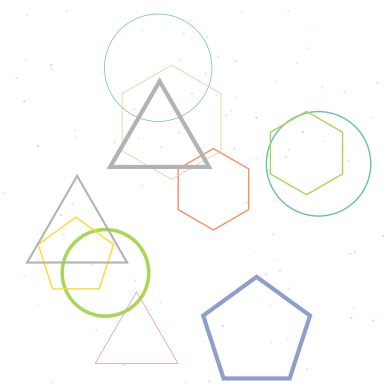[{"shape": "circle", "thickness": 0.5, "radius": 0.7, "center": [0.411, 0.824]}, {"shape": "circle", "thickness": 1, "radius": 0.68, "center": [0.827, 0.574]}, {"shape": "hexagon", "thickness": 1, "radius": 0.53, "center": [0.554, 0.508]}, {"shape": "pentagon", "thickness": 3, "radius": 0.73, "center": [0.666, 0.135]}, {"shape": "triangle", "thickness": 0.5, "radius": 0.62, "center": [0.355, 0.118]}, {"shape": "circle", "thickness": 2.5, "radius": 0.56, "center": [0.274, 0.291]}, {"shape": "hexagon", "thickness": 1, "radius": 0.54, "center": [0.796, 0.602]}, {"shape": "pentagon", "thickness": 1, "radius": 0.52, "center": [0.197, 0.333]}, {"shape": "hexagon", "thickness": 0.5, "radius": 0.74, "center": [0.446, 0.682]}, {"shape": "triangle", "thickness": 1.5, "radius": 0.75, "center": [0.2, 0.393]}, {"shape": "triangle", "thickness": 3, "radius": 0.74, "center": [0.415, 0.641]}]